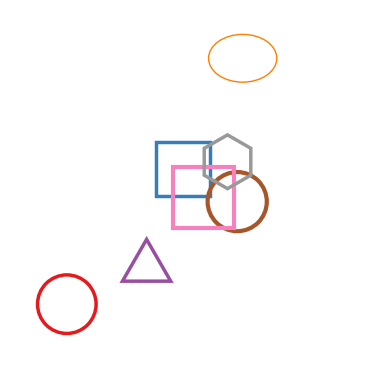[{"shape": "circle", "thickness": 2.5, "radius": 0.38, "center": [0.174, 0.21]}, {"shape": "square", "thickness": 2.5, "radius": 0.35, "center": [0.476, 0.561]}, {"shape": "triangle", "thickness": 2.5, "radius": 0.36, "center": [0.381, 0.306]}, {"shape": "oval", "thickness": 1, "radius": 0.44, "center": [0.63, 0.849]}, {"shape": "circle", "thickness": 3, "radius": 0.38, "center": [0.616, 0.476]}, {"shape": "square", "thickness": 3, "radius": 0.4, "center": [0.529, 0.487]}, {"shape": "hexagon", "thickness": 2.5, "radius": 0.35, "center": [0.591, 0.58]}]